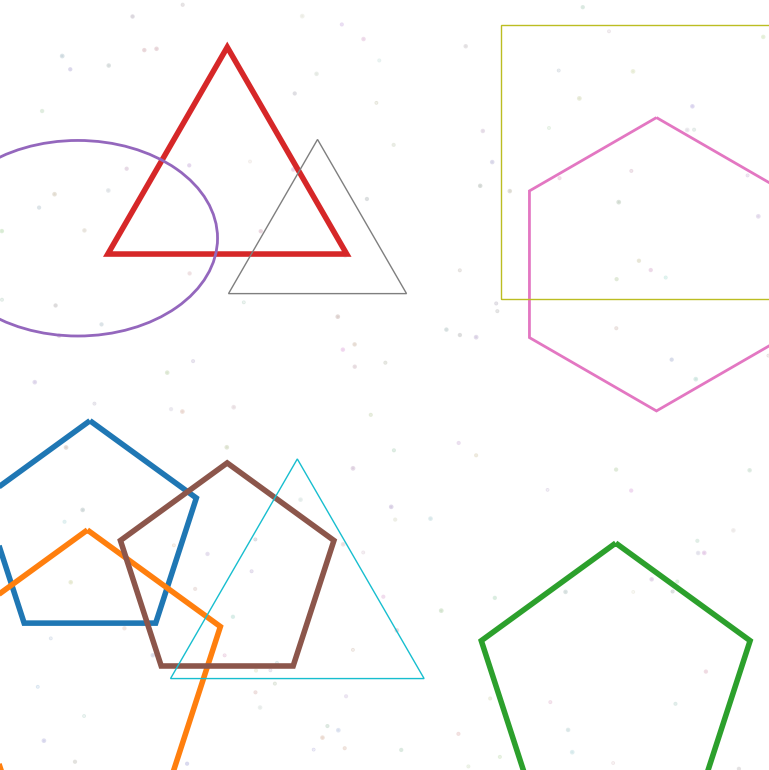[{"shape": "pentagon", "thickness": 2, "radius": 0.73, "center": [0.117, 0.308]}, {"shape": "pentagon", "thickness": 2, "radius": 0.91, "center": [0.113, 0.13]}, {"shape": "pentagon", "thickness": 2, "radius": 0.92, "center": [0.8, 0.111]}, {"shape": "triangle", "thickness": 2, "radius": 0.9, "center": [0.295, 0.76]}, {"shape": "oval", "thickness": 1, "radius": 0.91, "center": [0.101, 0.691]}, {"shape": "pentagon", "thickness": 2, "radius": 0.73, "center": [0.295, 0.253]}, {"shape": "hexagon", "thickness": 1, "radius": 0.95, "center": [0.853, 0.657]}, {"shape": "triangle", "thickness": 0.5, "radius": 0.67, "center": [0.412, 0.685]}, {"shape": "square", "thickness": 0.5, "radius": 0.89, "center": [0.829, 0.79]}, {"shape": "triangle", "thickness": 0.5, "radius": 0.95, "center": [0.386, 0.214]}]